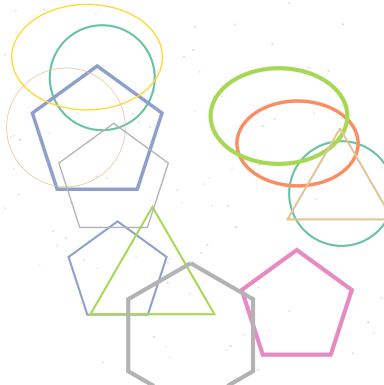[{"shape": "circle", "thickness": 1.5, "radius": 0.68, "center": [0.266, 0.798]}, {"shape": "circle", "thickness": 1.5, "radius": 0.68, "center": [0.887, 0.497]}, {"shape": "oval", "thickness": 2.5, "radius": 0.79, "center": [0.773, 0.627]}, {"shape": "pentagon", "thickness": 2.5, "radius": 0.88, "center": [0.252, 0.652]}, {"shape": "pentagon", "thickness": 1.5, "radius": 0.67, "center": [0.305, 0.291]}, {"shape": "pentagon", "thickness": 3, "radius": 0.75, "center": [0.771, 0.2]}, {"shape": "triangle", "thickness": 1.5, "radius": 0.93, "center": [0.396, 0.277]}, {"shape": "oval", "thickness": 3, "radius": 0.89, "center": [0.725, 0.699]}, {"shape": "oval", "thickness": 1, "radius": 0.98, "center": [0.226, 0.852]}, {"shape": "triangle", "thickness": 1.5, "radius": 0.79, "center": [0.883, 0.509]}, {"shape": "circle", "thickness": 0.5, "radius": 0.77, "center": [0.171, 0.669]}, {"shape": "pentagon", "thickness": 1, "radius": 0.75, "center": [0.295, 0.53]}, {"shape": "hexagon", "thickness": 3, "radius": 0.94, "center": [0.495, 0.129]}]